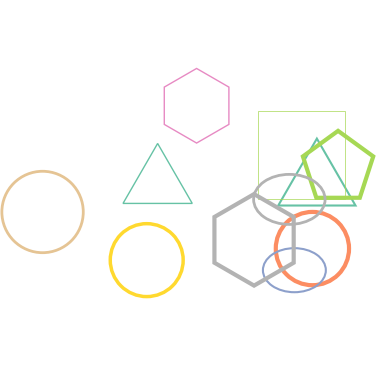[{"shape": "triangle", "thickness": 1.5, "radius": 0.58, "center": [0.823, 0.524]}, {"shape": "triangle", "thickness": 1, "radius": 0.52, "center": [0.409, 0.524]}, {"shape": "circle", "thickness": 3, "radius": 0.48, "center": [0.811, 0.354]}, {"shape": "oval", "thickness": 1.5, "radius": 0.41, "center": [0.765, 0.298]}, {"shape": "hexagon", "thickness": 1, "radius": 0.48, "center": [0.511, 0.725]}, {"shape": "pentagon", "thickness": 3, "radius": 0.48, "center": [0.878, 0.564]}, {"shape": "square", "thickness": 0.5, "radius": 0.57, "center": [0.783, 0.597]}, {"shape": "circle", "thickness": 2.5, "radius": 0.47, "center": [0.381, 0.324]}, {"shape": "circle", "thickness": 2, "radius": 0.53, "center": [0.111, 0.449]}, {"shape": "hexagon", "thickness": 3, "radius": 0.59, "center": [0.66, 0.377]}, {"shape": "oval", "thickness": 2, "radius": 0.46, "center": [0.752, 0.482]}]